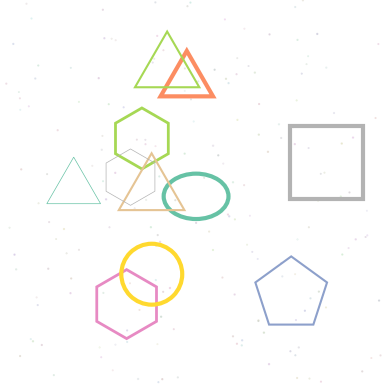[{"shape": "triangle", "thickness": 0.5, "radius": 0.4, "center": [0.191, 0.511]}, {"shape": "oval", "thickness": 3, "radius": 0.42, "center": [0.509, 0.49]}, {"shape": "triangle", "thickness": 3, "radius": 0.39, "center": [0.485, 0.789]}, {"shape": "pentagon", "thickness": 1.5, "radius": 0.49, "center": [0.756, 0.236]}, {"shape": "hexagon", "thickness": 2, "radius": 0.45, "center": [0.329, 0.21]}, {"shape": "triangle", "thickness": 1.5, "radius": 0.48, "center": [0.434, 0.822]}, {"shape": "hexagon", "thickness": 2, "radius": 0.4, "center": [0.369, 0.64]}, {"shape": "circle", "thickness": 3, "radius": 0.4, "center": [0.394, 0.288]}, {"shape": "triangle", "thickness": 1.5, "radius": 0.49, "center": [0.394, 0.503]}, {"shape": "square", "thickness": 3, "radius": 0.47, "center": [0.848, 0.577]}, {"shape": "hexagon", "thickness": 0.5, "radius": 0.37, "center": [0.339, 0.54]}]